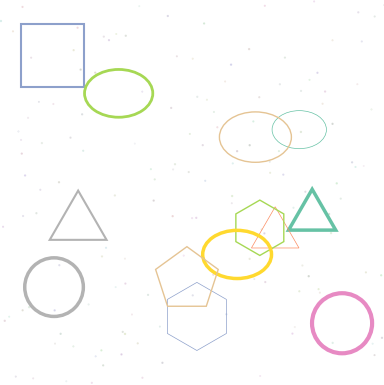[{"shape": "triangle", "thickness": 2.5, "radius": 0.35, "center": [0.811, 0.438]}, {"shape": "oval", "thickness": 0.5, "radius": 0.35, "center": [0.777, 0.663]}, {"shape": "triangle", "thickness": 0.5, "radius": 0.36, "center": [0.715, 0.392]}, {"shape": "square", "thickness": 1.5, "radius": 0.41, "center": [0.136, 0.856]}, {"shape": "hexagon", "thickness": 0.5, "radius": 0.44, "center": [0.511, 0.178]}, {"shape": "circle", "thickness": 3, "radius": 0.39, "center": [0.888, 0.16]}, {"shape": "oval", "thickness": 2, "radius": 0.44, "center": [0.308, 0.758]}, {"shape": "hexagon", "thickness": 1, "radius": 0.36, "center": [0.675, 0.408]}, {"shape": "oval", "thickness": 2.5, "radius": 0.45, "center": [0.616, 0.339]}, {"shape": "oval", "thickness": 1, "radius": 0.47, "center": [0.663, 0.644]}, {"shape": "pentagon", "thickness": 1, "radius": 0.43, "center": [0.486, 0.274]}, {"shape": "circle", "thickness": 2.5, "radius": 0.38, "center": [0.14, 0.254]}, {"shape": "triangle", "thickness": 1.5, "radius": 0.43, "center": [0.203, 0.42]}]